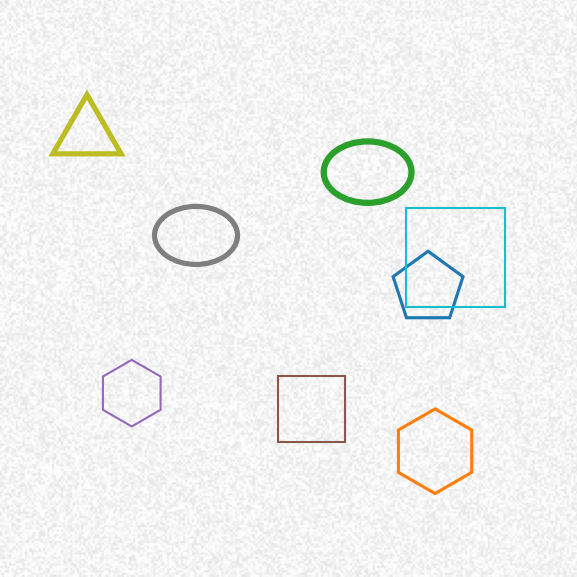[{"shape": "pentagon", "thickness": 1.5, "radius": 0.32, "center": [0.741, 0.5]}, {"shape": "hexagon", "thickness": 1.5, "radius": 0.37, "center": [0.753, 0.218]}, {"shape": "oval", "thickness": 3, "radius": 0.38, "center": [0.637, 0.701]}, {"shape": "hexagon", "thickness": 1, "radius": 0.29, "center": [0.228, 0.318]}, {"shape": "square", "thickness": 1, "radius": 0.29, "center": [0.539, 0.291]}, {"shape": "oval", "thickness": 2.5, "radius": 0.36, "center": [0.339, 0.591]}, {"shape": "triangle", "thickness": 2.5, "radius": 0.34, "center": [0.151, 0.767]}, {"shape": "square", "thickness": 1, "radius": 0.43, "center": [0.788, 0.554]}]